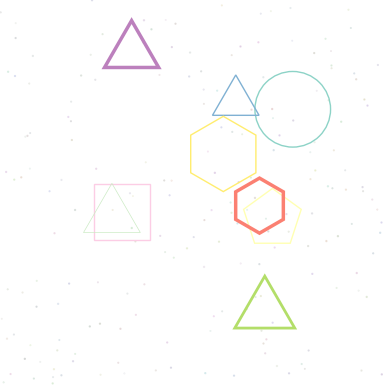[{"shape": "circle", "thickness": 1, "radius": 0.49, "center": [0.76, 0.716]}, {"shape": "pentagon", "thickness": 1, "radius": 0.39, "center": [0.708, 0.432]}, {"shape": "hexagon", "thickness": 2.5, "radius": 0.36, "center": [0.674, 0.466]}, {"shape": "triangle", "thickness": 1, "radius": 0.35, "center": [0.612, 0.735]}, {"shape": "triangle", "thickness": 2, "radius": 0.45, "center": [0.688, 0.193]}, {"shape": "square", "thickness": 1, "radius": 0.36, "center": [0.318, 0.45]}, {"shape": "triangle", "thickness": 2.5, "radius": 0.41, "center": [0.342, 0.865]}, {"shape": "triangle", "thickness": 0.5, "radius": 0.43, "center": [0.291, 0.439]}, {"shape": "hexagon", "thickness": 1, "radius": 0.49, "center": [0.58, 0.6]}]